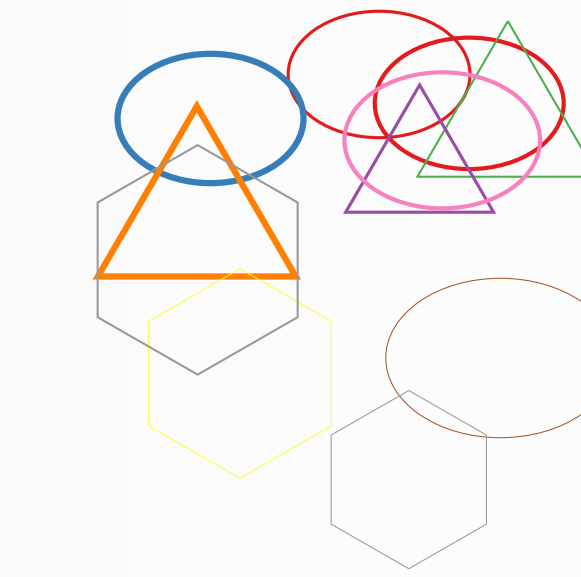[{"shape": "oval", "thickness": 1.5, "radius": 0.78, "center": [0.652, 0.87]}, {"shape": "oval", "thickness": 2, "radius": 0.81, "center": [0.807, 0.82]}, {"shape": "oval", "thickness": 3, "radius": 0.8, "center": [0.362, 0.794]}, {"shape": "triangle", "thickness": 1, "radius": 0.9, "center": [0.874, 0.783]}, {"shape": "triangle", "thickness": 1.5, "radius": 0.73, "center": [0.722, 0.705]}, {"shape": "triangle", "thickness": 3, "radius": 0.98, "center": [0.339, 0.619]}, {"shape": "hexagon", "thickness": 0.5, "radius": 0.91, "center": [0.413, 0.352]}, {"shape": "oval", "thickness": 0.5, "radius": 0.99, "center": [0.861, 0.379]}, {"shape": "oval", "thickness": 2, "radius": 0.84, "center": [0.761, 0.756]}, {"shape": "hexagon", "thickness": 1, "radius": 0.99, "center": [0.34, 0.549]}, {"shape": "hexagon", "thickness": 0.5, "radius": 0.77, "center": [0.703, 0.169]}]